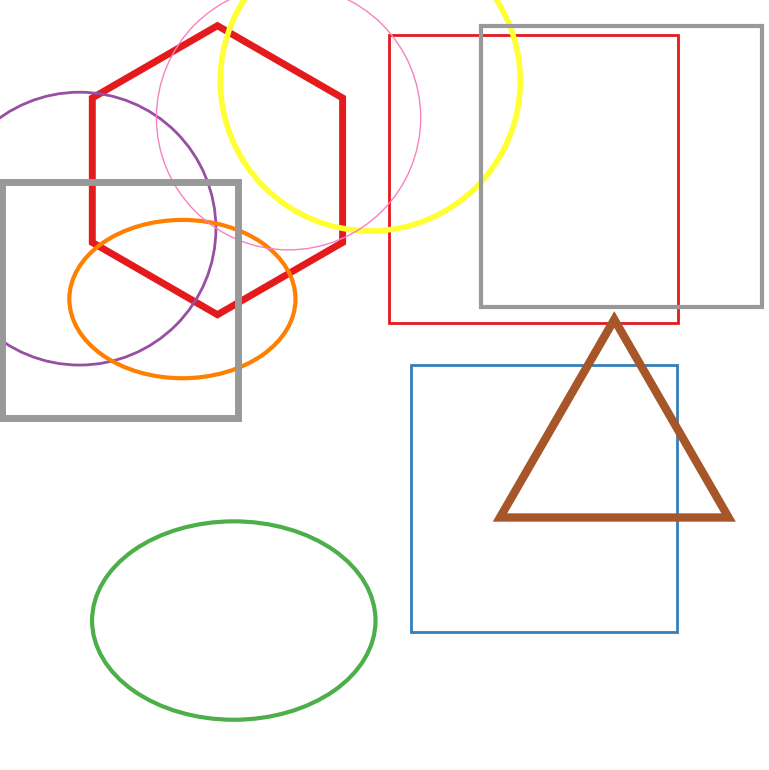[{"shape": "square", "thickness": 1, "radius": 0.94, "center": [0.693, 0.768]}, {"shape": "hexagon", "thickness": 2.5, "radius": 0.94, "center": [0.282, 0.779]}, {"shape": "square", "thickness": 1, "radius": 0.87, "center": [0.707, 0.353]}, {"shape": "oval", "thickness": 1.5, "radius": 0.92, "center": [0.304, 0.194]}, {"shape": "circle", "thickness": 1, "radius": 0.89, "center": [0.103, 0.703]}, {"shape": "oval", "thickness": 1.5, "radius": 0.73, "center": [0.237, 0.612]}, {"shape": "circle", "thickness": 2, "radius": 0.97, "center": [0.481, 0.895]}, {"shape": "triangle", "thickness": 3, "radius": 0.86, "center": [0.798, 0.414]}, {"shape": "circle", "thickness": 0.5, "radius": 0.86, "center": [0.375, 0.847]}, {"shape": "square", "thickness": 2.5, "radius": 0.77, "center": [0.156, 0.611]}, {"shape": "square", "thickness": 1.5, "radius": 0.91, "center": [0.807, 0.784]}]